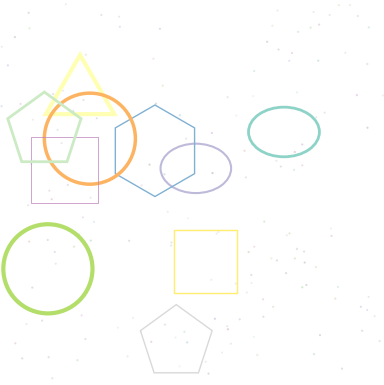[{"shape": "oval", "thickness": 2, "radius": 0.46, "center": [0.738, 0.657]}, {"shape": "triangle", "thickness": 3, "radius": 0.51, "center": [0.208, 0.755]}, {"shape": "oval", "thickness": 1.5, "radius": 0.46, "center": [0.509, 0.563]}, {"shape": "hexagon", "thickness": 1, "radius": 0.59, "center": [0.402, 0.608]}, {"shape": "circle", "thickness": 2.5, "radius": 0.59, "center": [0.233, 0.64]}, {"shape": "circle", "thickness": 3, "radius": 0.58, "center": [0.124, 0.302]}, {"shape": "pentagon", "thickness": 1, "radius": 0.49, "center": [0.458, 0.111]}, {"shape": "square", "thickness": 0.5, "radius": 0.43, "center": [0.167, 0.558]}, {"shape": "pentagon", "thickness": 2, "radius": 0.5, "center": [0.115, 0.661]}, {"shape": "square", "thickness": 1, "radius": 0.41, "center": [0.533, 0.321]}]